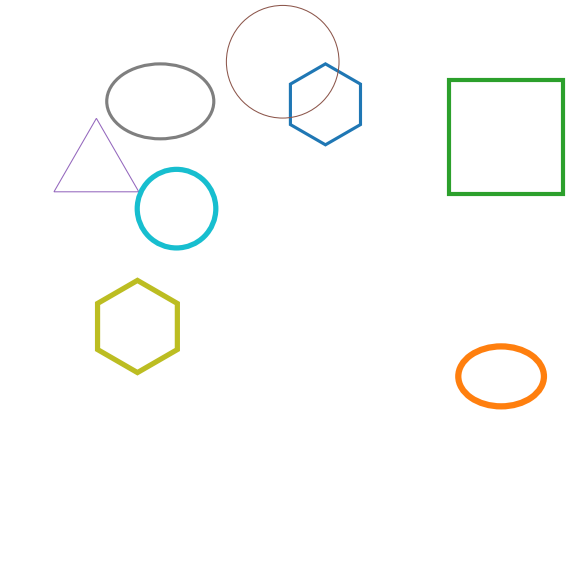[{"shape": "hexagon", "thickness": 1.5, "radius": 0.35, "center": [0.564, 0.818]}, {"shape": "oval", "thickness": 3, "radius": 0.37, "center": [0.868, 0.347]}, {"shape": "square", "thickness": 2, "radius": 0.5, "center": [0.876, 0.762]}, {"shape": "triangle", "thickness": 0.5, "radius": 0.42, "center": [0.167, 0.709]}, {"shape": "circle", "thickness": 0.5, "radius": 0.49, "center": [0.49, 0.892]}, {"shape": "oval", "thickness": 1.5, "radius": 0.46, "center": [0.278, 0.824]}, {"shape": "hexagon", "thickness": 2.5, "radius": 0.4, "center": [0.238, 0.434]}, {"shape": "circle", "thickness": 2.5, "radius": 0.34, "center": [0.306, 0.638]}]